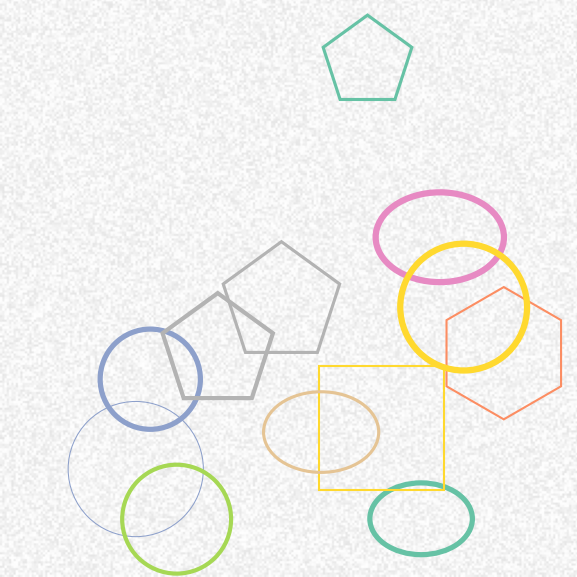[{"shape": "oval", "thickness": 2.5, "radius": 0.44, "center": [0.729, 0.101]}, {"shape": "pentagon", "thickness": 1.5, "radius": 0.4, "center": [0.636, 0.892]}, {"shape": "hexagon", "thickness": 1, "radius": 0.57, "center": [0.872, 0.388]}, {"shape": "circle", "thickness": 0.5, "radius": 0.59, "center": [0.235, 0.187]}, {"shape": "circle", "thickness": 2.5, "radius": 0.43, "center": [0.26, 0.343]}, {"shape": "oval", "thickness": 3, "radius": 0.56, "center": [0.762, 0.588]}, {"shape": "circle", "thickness": 2, "radius": 0.47, "center": [0.306, 0.1]}, {"shape": "circle", "thickness": 3, "radius": 0.55, "center": [0.803, 0.467]}, {"shape": "square", "thickness": 1, "radius": 0.54, "center": [0.661, 0.258]}, {"shape": "oval", "thickness": 1.5, "radius": 0.5, "center": [0.556, 0.251]}, {"shape": "pentagon", "thickness": 1.5, "radius": 0.53, "center": [0.487, 0.475]}, {"shape": "pentagon", "thickness": 2, "radius": 0.5, "center": [0.377, 0.391]}]